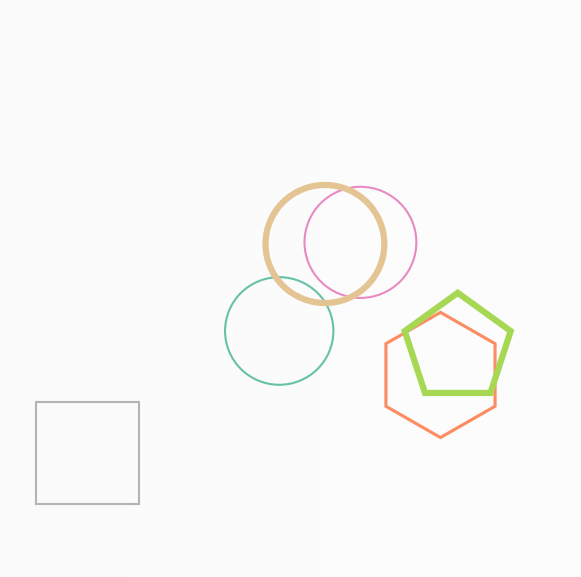[{"shape": "circle", "thickness": 1, "radius": 0.47, "center": [0.48, 0.426]}, {"shape": "hexagon", "thickness": 1.5, "radius": 0.54, "center": [0.758, 0.35]}, {"shape": "circle", "thickness": 1, "radius": 0.48, "center": [0.62, 0.579]}, {"shape": "pentagon", "thickness": 3, "radius": 0.48, "center": [0.787, 0.396]}, {"shape": "circle", "thickness": 3, "radius": 0.51, "center": [0.559, 0.577]}, {"shape": "square", "thickness": 1, "radius": 0.44, "center": [0.151, 0.214]}]